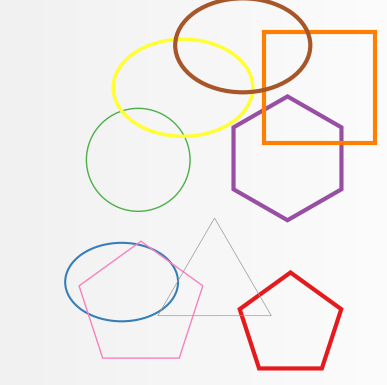[{"shape": "pentagon", "thickness": 3, "radius": 0.69, "center": [0.75, 0.154]}, {"shape": "oval", "thickness": 1.5, "radius": 0.73, "center": [0.314, 0.267]}, {"shape": "circle", "thickness": 1, "radius": 0.67, "center": [0.357, 0.585]}, {"shape": "hexagon", "thickness": 3, "radius": 0.8, "center": [0.742, 0.589]}, {"shape": "square", "thickness": 3, "radius": 0.72, "center": [0.824, 0.773]}, {"shape": "oval", "thickness": 2.5, "radius": 0.9, "center": [0.472, 0.772]}, {"shape": "oval", "thickness": 3, "radius": 0.87, "center": [0.626, 0.882]}, {"shape": "pentagon", "thickness": 1, "radius": 0.84, "center": [0.364, 0.206]}, {"shape": "triangle", "thickness": 0.5, "radius": 0.85, "center": [0.554, 0.265]}]